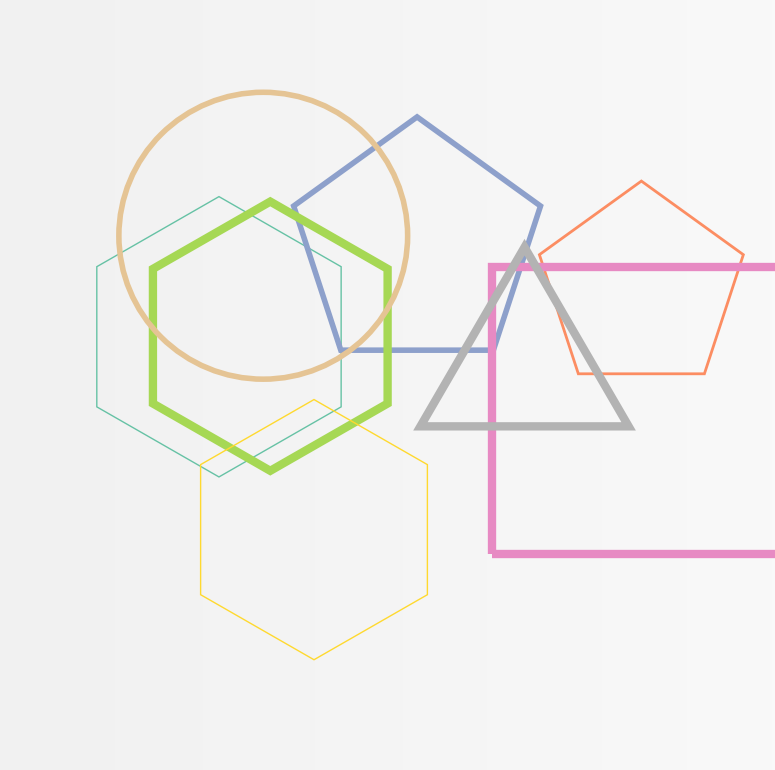[{"shape": "hexagon", "thickness": 0.5, "radius": 0.91, "center": [0.283, 0.563]}, {"shape": "pentagon", "thickness": 1, "radius": 0.69, "center": [0.828, 0.626]}, {"shape": "pentagon", "thickness": 2, "radius": 0.84, "center": [0.538, 0.681]}, {"shape": "square", "thickness": 3, "radius": 0.93, "center": [0.822, 0.467]}, {"shape": "hexagon", "thickness": 3, "radius": 0.87, "center": [0.349, 0.563]}, {"shape": "hexagon", "thickness": 0.5, "radius": 0.84, "center": [0.405, 0.312]}, {"shape": "circle", "thickness": 2, "radius": 0.93, "center": [0.34, 0.694]}, {"shape": "triangle", "thickness": 3, "radius": 0.78, "center": [0.677, 0.524]}]